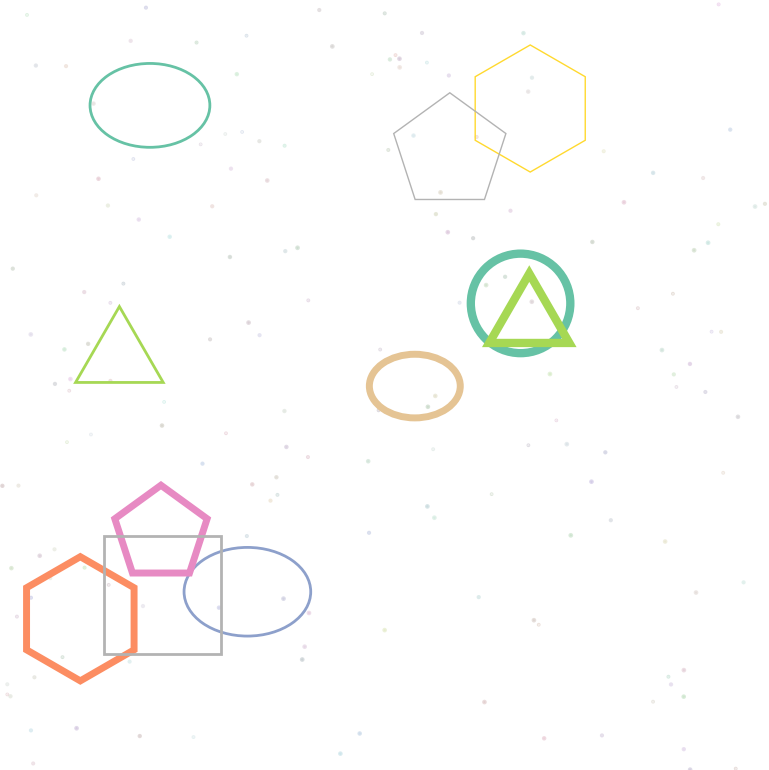[{"shape": "oval", "thickness": 1, "radius": 0.39, "center": [0.195, 0.863]}, {"shape": "circle", "thickness": 3, "radius": 0.32, "center": [0.676, 0.606]}, {"shape": "hexagon", "thickness": 2.5, "radius": 0.4, "center": [0.104, 0.196]}, {"shape": "oval", "thickness": 1, "radius": 0.41, "center": [0.321, 0.232]}, {"shape": "pentagon", "thickness": 2.5, "radius": 0.32, "center": [0.209, 0.307]}, {"shape": "triangle", "thickness": 3, "radius": 0.3, "center": [0.687, 0.585]}, {"shape": "triangle", "thickness": 1, "radius": 0.33, "center": [0.155, 0.536]}, {"shape": "hexagon", "thickness": 0.5, "radius": 0.41, "center": [0.689, 0.859]}, {"shape": "oval", "thickness": 2.5, "radius": 0.3, "center": [0.539, 0.499]}, {"shape": "square", "thickness": 1, "radius": 0.38, "center": [0.211, 0.227]}, {"shape": "pentagon", "thickness": 0.5, "radius": 0.38, "center": [0.584, 0.803]}]